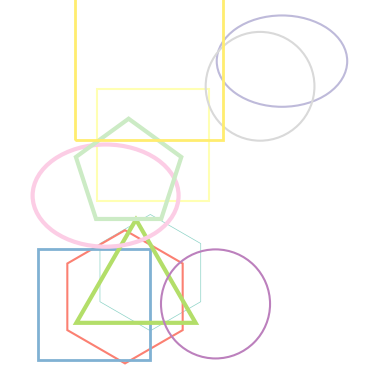[{"shape": "hexagon", "thickness": 0.5, "radius": 0.76, "center": [0.391, 0.292]}, {"shape": "square", "thickness": 1.5, "radius": 0.73, "center": [0.398, 0.624]}, {"shape": "oval", "thickness": 1.5, "radius": 0.85, "center": [0.732, 0.841]}, {"shape": "hexagon", "thickness": 1.5, "radius": 0.86, "center": [0.325, 0.229]}, {"shape": "square", "thickness": 2, "radius": 0.72, "center": [0.244, 0.209]}, {"shape": "triangle", "thickness": 3, "radius": 0.89, "center": [0.353, 0.251]}, {"shape": "oval", "thickness": 3, "radius": 0.95, "center": [0.274, 0.492]}, {"shape": "circle", "thickness": 1.5, "radius": 0.71, "center": [0.675, 0.776]}, {"shape": "circle", "thickness": 1.5, "radius": 0.71, "center": [0.56, 0.211]}, {"shape": "pentagon", "thickness": 3, "radius": 0.72, "center": [0.334, 0.548]}, {"shape": "square", "thickness": 2, "radius": 0.96, "center": [0.388, 0.829]}]